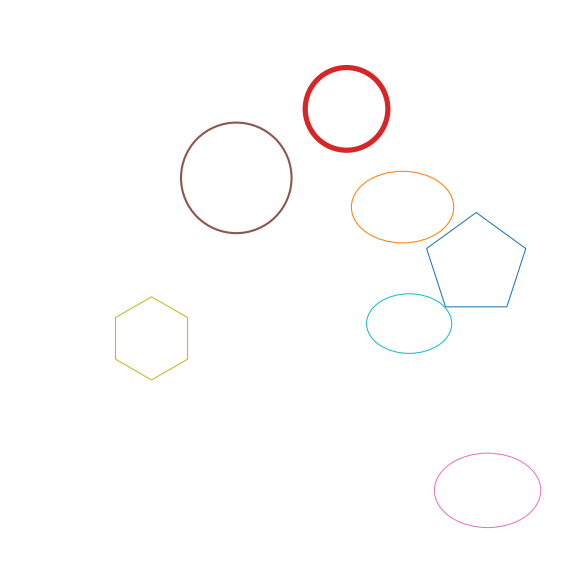[{"shape": "pentagon", "thickness": 0.5, "radius": 0.45, "center": [0.825, 0.541]}, {"shape": "oval", "thickness": 0.5, "radius": 0.44, "center": [0.697, 0.641]}, {"shape": "circle", "thickness": 2.5, "radius": 0.36, "center": [0.6, 0.811]}, {"shape": "circle", "thickness": 1, "radius": 0.48, "center": [0.409, 0.691]}, {"shape": "oval", "thickness": 0.5, "radius": 0.46, "center": [0.844, 0.15]}, {"shape": "hexagon", "thickness": 0.5, "radius": 0.36, "center": [0.262, 0.413]}, {"shape": "oval", "thickness": 0.5, "radius": 0.37, "center": [0.709, 0.439]}]